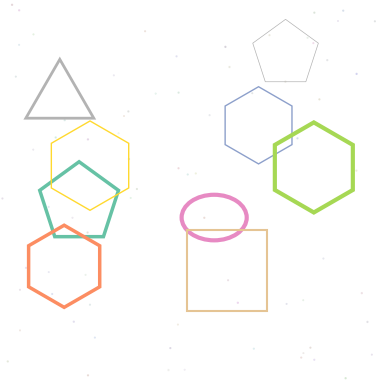[{"shape": "pentagon", "thickness": 2.5, "radius": 0.54, "center": [0.205, 0.472]}, {"shape": "hexagon", "thickness": 2.5, "radius": 0.53, "center": [0.167, 0.308]}, {"shape": "hexagon", "thickness": 1, "radius": 0.5, "center": [0.672, 0.675]}, {"shape": "oval", "thickness": 3, "radius": 0.42, "center": [0.556, 0.435]}, {"shape": "hexagon", "thickness": 3, "radius": 0.58, "center": [0.815, 0.565]}, {"shape": "hexagon", "thickness": 1, "radius": 0.58, "center": [0.234, 0.57]}, {"shape": "square", "thickness": 1.5, "radius": 0.52, "center": [0.589, 0.297]}, {"shape": "pentagon", "thickness": 0.5, "radius": 0.45, "center": [0.742, 0.86]}, {"shape": "triangle", "thickness": 2, "radius": 0.51, "center": [0.155, 0.744]}]